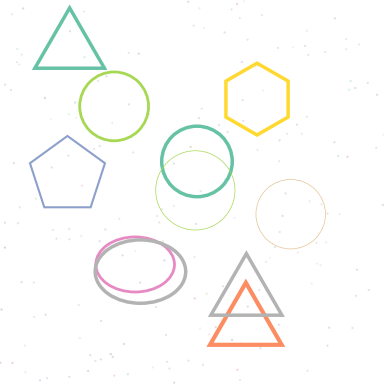[{"shape": "triangle", "thickness": 2.5, "radius": 0.52, "center": [0.181, 0.875]}, {"shape": "circle", "thickness": 2.5, "radius": 0.46, "center": [0.512, 0.581]}, {"shape": "triangle", "thickness": 3, "radius": 0.54, "center": [0.639, 0.158]}, {"shape": "pentagon", "thickness": 1.5, "radius": 0.51, "center": [0.175, 0.544]}, {"shape": "oval", "thickness": 2, "radius": 0.51, "center": [0.351, 0.313]}, {"shape": "circle", "thickness": 0.5, "radius": 0.51, "center": [0.507, 0.506]}, {"shape": "circle", "thickness": 2, "radius": 0.45, "center": [0.296, 0.724]}, {"shape": "hexagon", "thickness": 2.5, "radius": 0.47, "center": [0.668, 0.743]}, {"shape": "circle", "thickness": 0.5, "radius": 0.45, "center": [0.755, 0.444]}, {"shape": "oval", "thickness": 2.5, "radius": 0.59, "center": [0.365, 0.295]}, {"shape": "triangle", "thickness": 2.5, "radius": 0.53, "center": [0.64, 0.235]}]